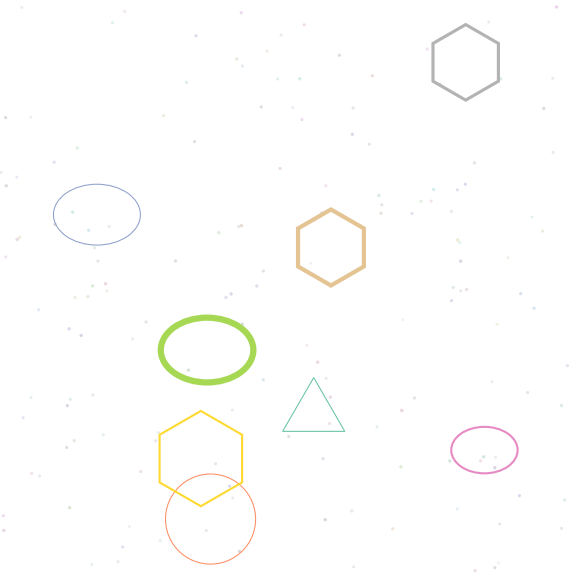[{"shape": "triangle", "thickness": 0.5, "radius": 0.31, "center": [0.543, 0.283]}, {"shape": "circle", "thickness": 0.5, "radius": 0.39, "center": [0.365, 0.1]}, {"shape": "oval", "thickness": 0.5, "radius": 0.38, "center": [0.168, 0.627]}, {"shape": "oval", "thickness": 1, "radius": 0.29, "center": [0.839, 0.22]}, {"shape": "oval", "thickness": 3, "radius": 0.4, "center": [0.359, 0.393]}, {"shape": "hexagon", "thickness": 1, "radius": 0.41, "center": [0.348, 0.205]}, {"shape": "hexagon", "thickness": 2, "radius": 0.33, "center": [0.573, 0.571]}, {"shape": "hexagon", "thickness": 1.5, "radius": 0.33, "center": [0.806, 0.891]}]